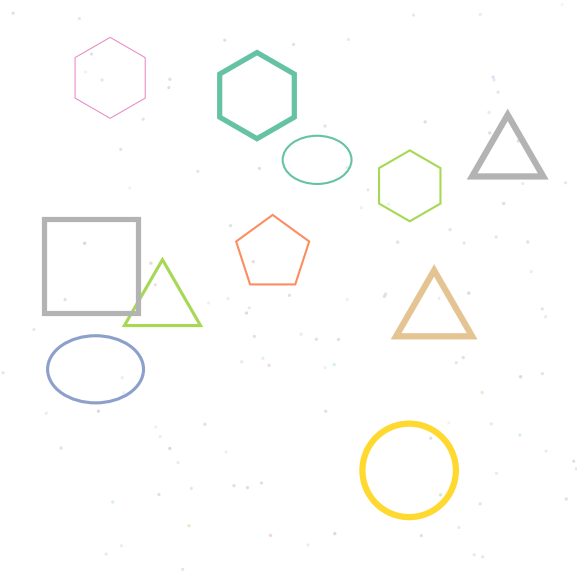[{"shape": "hexagon", "thickness": 2.5, "radius": 0.37, "center": [0.445, 0.834]}, {"shape": "oval", "thickness": 1, "radius": 0.3, "center": [0.549, 0.722]}, {"shape": "pentagon", "thickness": 1, "radius": 0.33, "center": [0.472, 0.56]}, {"shape": "oval", "thickness": 1.5, "radius": 0.42, "center": [0.165, 0.36]}, {"shape": "hexagon", "thickness": 0.5, "radius": 0.35, "center": [0.191, 0.864]}, {"shape": "triangle", "thickness": 1.5, "radius": 0.38, "center": [0.281, 0.473]}, {"shape": "hexagon", "thickness": 1, "radius": 0.31, "center": [0.71, 0.677]}, {"shape": "circle", "thickness": 3, "radius": 0.4, "center": [0.708, 0.185]}, {"shape": "triangle", "thickness": 3, "radius": 0.38, "center": [0.752, 0.455]}, {"shape": "square", "thickness": 2.5, "radius": 0.41, "center": [0.158, 0.539]}, {"shape": "triangle", "thickness": 3, "radius": 0.36, "center": [0.879, 0.729]}]